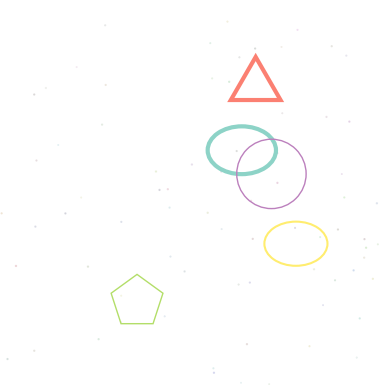[{"shape": "oval", "thickness": 3, "radius": 0.44, "center": [0.628, 0.61]}, {"shape": "triangle", "thickness": 3, "radius": 0.37, "center": [0.664, 0.777]}, {"shape": "pentagon", "thickness": 1, "radius": 0.35, "center": [0.356, 0.217]}, {"shape": "circle", "thickness": 1, "radius": 0.45, "center": [0.705, 0.548]}, {"shape": "oval", "thickness": 1.5, "radius": 0.41, "center": [0.769, 0.367]}]